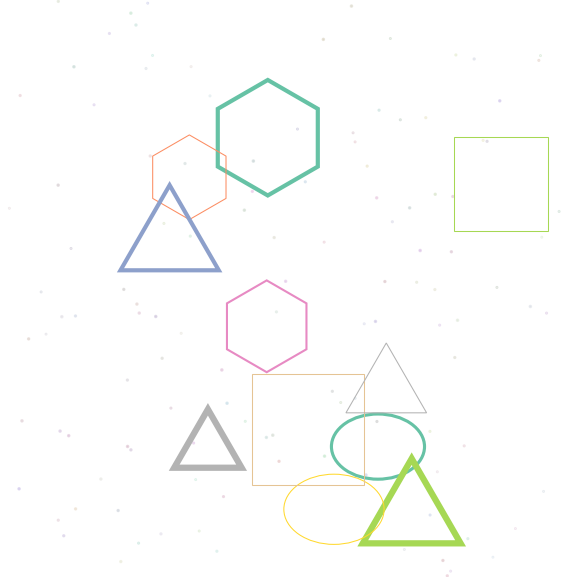[{"shape": "hexagon", "thickness": 2, "radius": 0.5, "center": [0.464, 0.761]}, {"shape": "oval", "thickness": 1.5, "radius": 0.4, "center": [0.655, 0.226]}, {"shape": "hexagon", "thickness": 0.5, "radius": 0.37, "center": [0.328, 0.692]}, {"shape": "triangle", "thickness": 2, "radius": 0.49, "center": [0.294, 0.58]}, {"shape": "hexagon", "thickness": 1, "radius": 0.4, "center": [0.462, 0.434]}, {"shape": "square", "thickness": 0.5, "radius": 0.41, "center": [0.867, 0.681]}, {"shape": "triangle", "thickness": 3, "radius": 0.49, "center": [0.713, 0.107]}, {"shape": "oval", "thickness": 0.5, "radius": 0.43, "center": [0.578, 0.117]}, {"shape": "square", "thickness": 0.5, "radius": 0.48, "center": [0.534, 0.255]}, {"shape": "triangle", "thickness": 0.5, "radius": 0.4, "center": [0.669, 0.325]}, {"shape": "triangle", "thickness": 3, "radius": 0.34, "center": [0.36, 0.223]}]